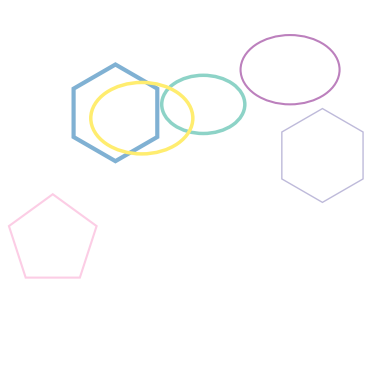[{"shape": "oval", "thickness": 2.5, "radius": 0.54, "center": [0.528, 0.729]}, {"shape": "hexagon", "thickness": 1, "radius": 0.61, "center": [0.838, 0.596]}, {"shape": "hexagon", "thickness": 3, "radius": 0.63, "center": [0.3, 0.707]}, {"shape": "pentagon", "thickness": 1.5, "radius": 0.6, "center": [0.137, 0.376]}, {"shape": "oval", "thickness": 1.5, "radius": 0.64, "center": [0.753, 0.819]}, {"shape": "oval", "thickness": 2.5, "radius": 0.66, "center": [0.368, 0.693]}]